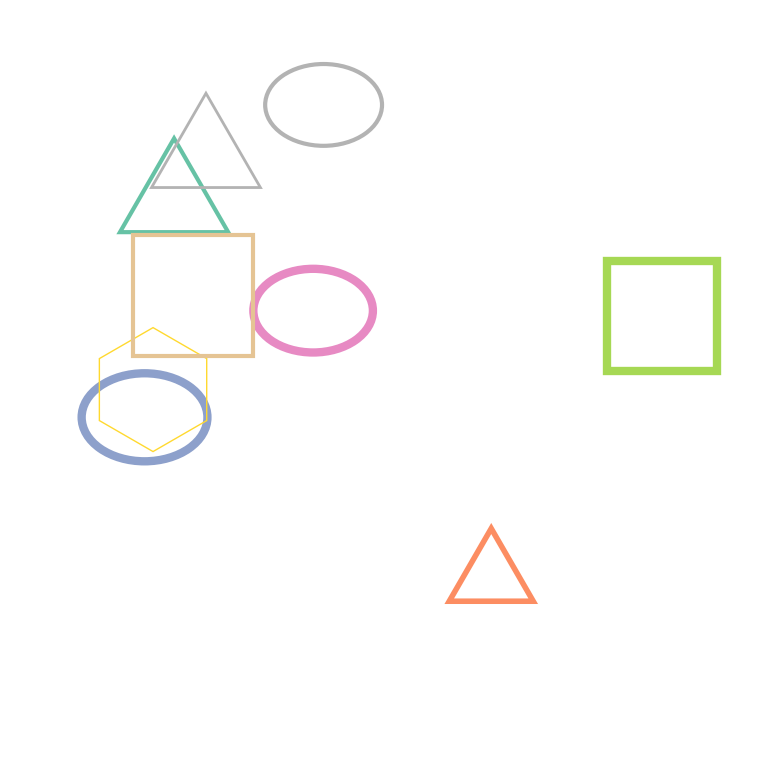[{"shape": "triangle", "thickness": 1.5, "radius": 0.41, "center": [0.226, 0.739]}, {"shape": "triangle", "thickness": 2, "radius": 0.31, "center": [0.638, 0.251]}, {"shape": "oval", "thickness": 3, "radius": 0.41, "center": [0.188, 0.458]}, {"shape": "oval", "thickness": 3, "radius": 0.39, "center": [0.407, 0.597]}, {"shape": "square", "thickness": 3, "radius": 0.36, "center": [0.86, 0.589]}, {"shape": "hexagon", "thickness": 0.5, "radius": 0.4, "center": [0.199, 0.494]}, {"shape": "square", "thickness": 1.5, "radius": 0.39, "center": [0.251, 0.616]}, {"shape": "oval", "thickness": 1.5, "radius": 0.38, "center": [0.42, 0.864]}, {"shape": "triangle", "thickness": 1, "radius": 0.41, "center": [0.267, 0.797]}]